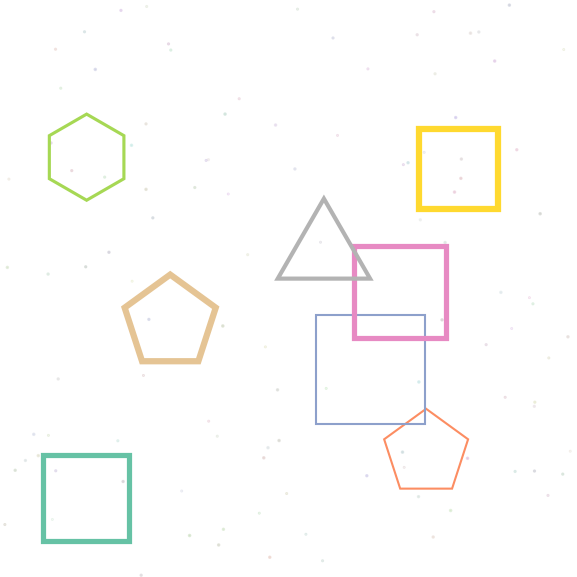[{"shape": "square", "thickness": 2.5, "radius": 0.37, "center": [0.149, 0.137]}, {"shape": "pentagon", "thickness": 1, "radius": 0.38, "center": [0.738, 0.215]}, {"shape": "square", "thickness": 1, "radius": 0.47, "center": [0.642, 0.36]}, {"shape": "square", "thickness": 2.5, "radius": 0.4, "center": [0.693, 0.494]}, {"shape": "hexagon", "thickness": 1.5, "radius": 0.37, "center": [0.15, 0.727]}, {"shape": "square", "thickness": 3, "radius": 0.34, "center": [0.794, 0.707]}, {"shape": "pentagon", "thickness": 3, "radius": 0.41, "center": [0.295, 0.441]}, {"shape": "triangle", "thickness": 2, "radius": 0.46, "center": [0.561, 0.563]}]